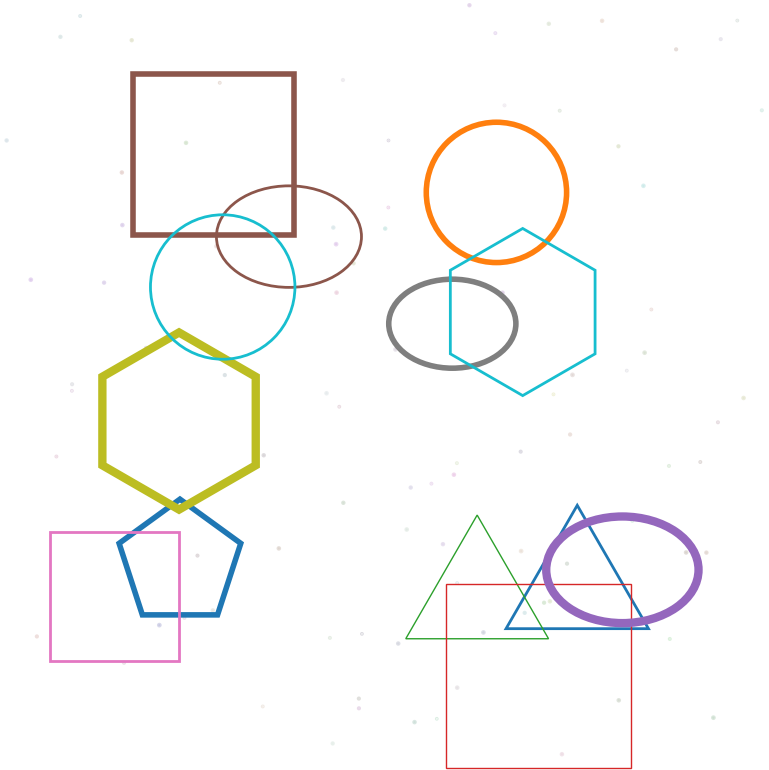[{"shape": "triangle", "thickness": 1, "radius": 0.53, "center": [0.75, 0.237]}, {"shape": "pentagon", "thickness": 2, "radius": 0.42, "center": [0.234, 0.269]}, {"shape": "circle", "thickness": 2, "radius": 0.46, "center": [0.645, 0.75]}, {"shape": "triangle", "thickness": 0.5, "radius": 0.54, "center": [0.62, 0.224]}, {"shape": "square", "thickness": 0.5, "radius": 0.6, "center": [0.699, 0.122]}, {"shape": "oval", "thickness": 3, "radius": 0.49, "center": [0.808, 0.26]}, {"shape": "oval", "thickness": 1, "radius": 0.47, "center": [0.375, 0.693]}, {"shape": "square", "thickness": 2, "radius": 0.52, "center": [0.277, 0.8]}, {"shape": "square", "thickness": 1, "radius": 0.42, "center": [0.148, 0.225]}, {"shape": "oval", "thickness": 2, "radius": 0.41, "center": [0.587, 0.58]}, {"shape": "hexagon", "thickness": 3, "radius": 0.57, "center": [0.233, 0.453]}, {"shape": "circle", "thickness": 1, "radius": 0.47, "center": [0.289, 0.627]}, {"shape": "hexagon", "thickness": 1, "radius": 0.54, "center": [0.679, 0.595]}]